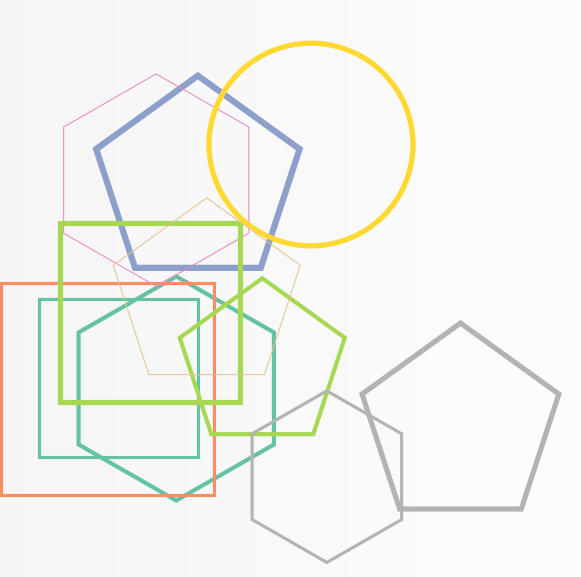[{"shape": "hexagon", "thickness": 2, "radius": 0.97, "center": [0.303, 0.326]}, {"shape": "square", "thickness": 1.5, "radius": 0.68, "center": [0.203, 0.344]}, {"shape": "square", "thickness": 1.5, "radius": 0.92, "center": [0.185, 0.325]}, {"shape": "pentagon", "thickness": 3, "radius": 0.92, "center": [0.34, 0.684]}, {"shape": "hexagon", "thickness": 0.5, "radius": 0.92, "center": [0.269, 0.687]}, {"shape": "square", "thickness": 2.5, "radius": 0.77, "center": [0.259, 0.458]}, {"shape": "pentagon", "thickness": 2, "radius": 0.75, "center": [0.451, 0.368]}, {"shape": "circle", "thickness": 2.5, "radius": 0.88, "center": [0.535, 0.749]}, {"shape": "pentagon", "thickness": 0.5, "radius": 0.85, "center": [0.356, 0.487]}, {"shape": "hexagon", "thickness": 1.5, "radius": 0.74, "center": [0.562, 0.174]}, {"shape": "pentagon", "thickness": 2.5, "radius": 0.89, "center": [0.792, 0.262]}]